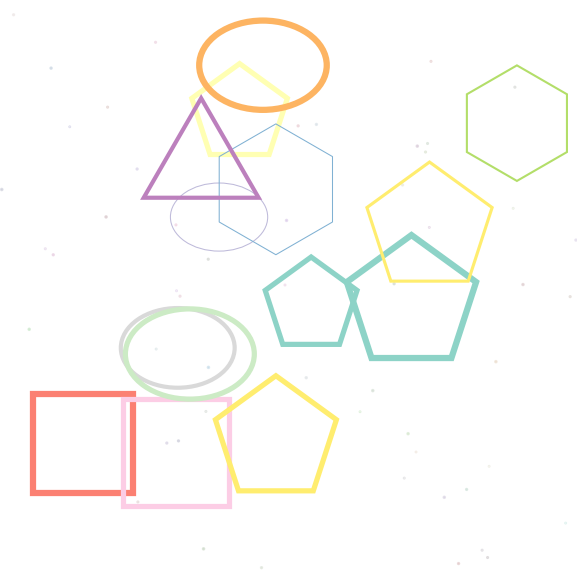[{"shape": "pentagon", "thickness": 2.5, "radius": 0.42, "center": [0.539, 0.47]}, {"shape": "pentagon", "thickness": 3, "radius": 0.59, "center": [0.712, 0.474]}, {"shape": "pentagon", "thickness": 2.5, "radius": 0.43, "center": [0.415, 0.802]}, {"shape": "oval", "thickness": 0.5, "radius": 0.42, "center": [0.379, 0.623]}, {"shape": "square", "thickness": 3, "radius": 0.43, "center": [0.144, 0.231]}, {"shape": "hexagon", "thickness": 0.5, "radius": 0.57, "center": [0.478, 0.671]}, {"shape": "oval", "thickness": 3, "radius": 0.55, "center": [0.455, 0.886]}, {"shape": "hexagon", "thickness": 1, "radius": 0.5, "center": [0.895, 0.786]}, {"shape": "square", "thickness": 2.5, "radius": 0.46, "center": [0.305, 0.215]}, {"shape": "oval", "thickness": 2, "radius": 0.49, "center": [0.308, 0.397]}, {"shape": "triangle", "thickness": 2, "radius": 0.57, "center": [0.348, 0.714]}, {"shape": "oval", "thickness": 2.5, "radius": 0.56, "center": [0.329, 0.386]}, {"shape": "pentagon", "thickness": 2.5, "radius": 0.55, "center": [0.478, 0.238]}, {"shape": "pentagon", "thickness": 1.5, "radius": 0.57, "center": [0.744, 0.605]}]